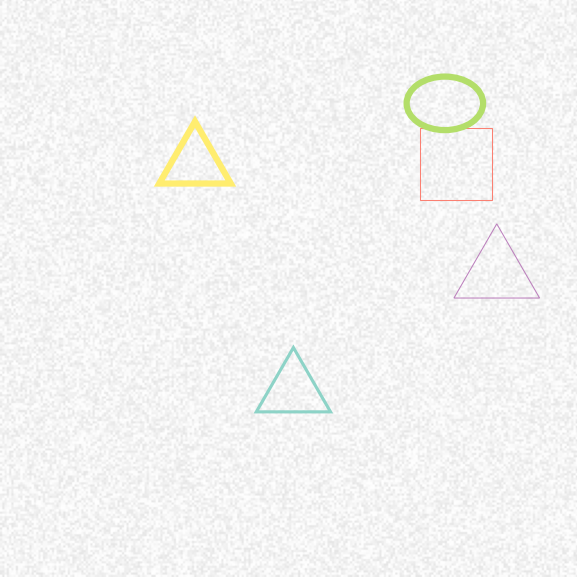[{"shape": "triangle", "thickness": 1.5, "radius": 0.37, "center": [0.508, 0.323]}, {"shape": "square", "thickness": 0.5, "radius": 0.31, "center": [0.789, 0.716]}, {"shape": "oval", "thickness": 3, "radius": 0.33, "center": [0.77, 0.82]}, {"shape": "triangle", "thickness": 0.5, "radius": 0.43, "center": [0.86, 0.526]}, {"shape": "triangle", "thickness": 3, "radius": 0.36, "center": [0.338, 0.717]}]